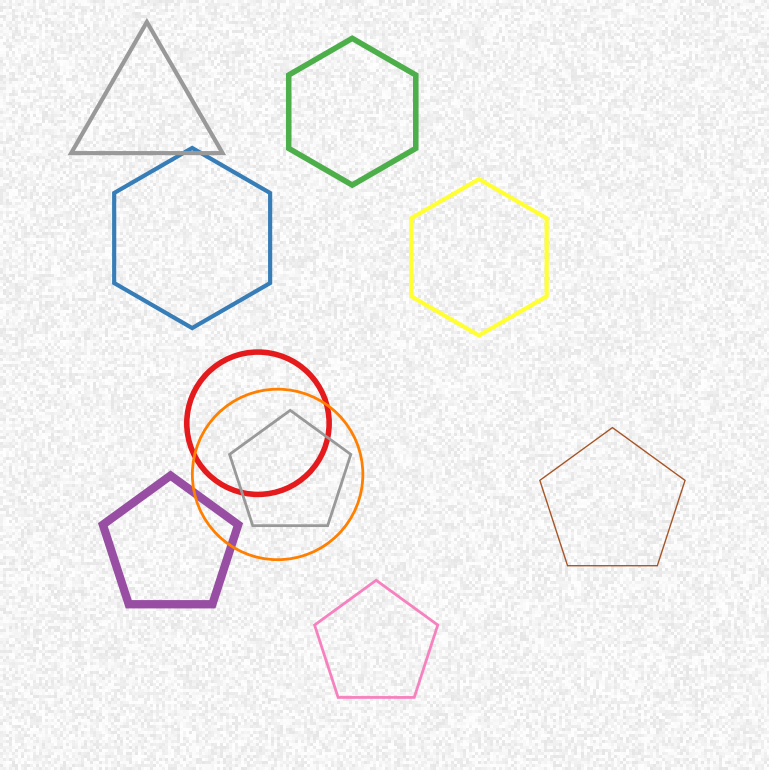[{"shape": "circle", "thickness": 2, "radius": 0.46, "center": [0.335, 0.45]}, {"shape": "hexagon", "thickness": 1.5, "radius": 0.58, "center": [0.25, 0.691]}, {"shape": "hexagon", "thickness": 2, "radius": 0.48, "center": [0.457, 0.855]}, {"shape": "pentagon", "thickness": 3, "radius": 0.46, "center": [0.221, 0.29]}, {"shape": "circle", "thickness": 1, "radius": 0.55, "center": [0.361, 0.384]}, {"shape": "hexagon", "thickness": 1.5, "radius": 0.51, "center": [0.622, 0.666]}, {"shape": "pentagon", "thickness": 0.5, "radius": 0.5, "center": [0.795, 0.346]}, {"shape": "pentagon", "thickness": 1, "radius": 0.42, "center": [0.489, 0.162]}, {"shape": "pentagon", "thickness": 1, "radius": 0.41, "center": [0.377, 0.384]}, {"shape": "triangle", "thickness": 1.5, "radius": 0.57, "center": [0.191, 0.858]}]